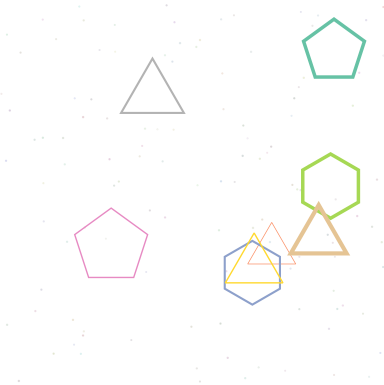[{"shape": "pentagon", "thickness": 2.5, "radius": 0.42, "center": [0.868, 0.867]}, {"shape": "triangle", "thickness": 0.5, "radius": 0.36, "center": [0.706, 0.35]}, {"shape": "hexagon", "thickness": 1.5, "radius": 0.41, "center": [0.655, 0.292]}, {"shape": "pentagon", "thickness": 1, "radius": 0.5, "center": [0.289, 0.36]}, {"shape": "hexagon", "thickness": 2.5, "radius": 0.42, "center": [0.859, 0.517]}, {"shape": "triangle", "thickness": 1, "radius": 0.43, "center": [0.66, 0.308]}, {"shape": "triangle", "thickness": 3, "radius": 0.42, "center": [0.828, 0.384]}, {"shape": "triangle", "thickness": 1.5, "radius": 0.47, "center": [0.396, 0.754]}]